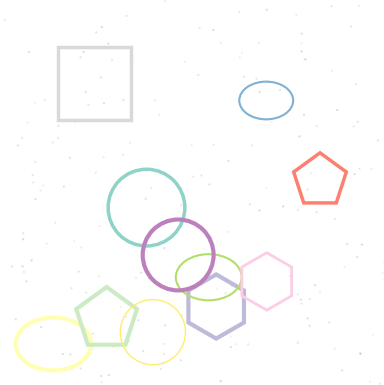[{"shape": "circle", "thickness": 2.5, "radius": 0.5, "center": [0.381, 0.461]}, {"shape": "oval", "thickness": 3, "radius": 0.49, "center": [0.139, 0.107]}, {"shape": "hexagon", "thickness": 3, "radius": 0.42, "center": [0.562, 0.204]}, {"shape": "pentagon", "thickness": 2.5, "radius": 0.36, "center": [0.831, 0.531]}, {"shape": "oval", "thickness": 1.5, "radius": 0.35, "center": [0.691, 0.739]}, {"shape": "oval", "thickness": 1.5, "radius": 0.43, "center": [0.542, 0.28]}, {"shape": "hexagon", "thickness": 2, "radius": 0.37, "center": [0.693, 0.269]}, {"shape": "square", "thickness": 2.5, "radius": 0.47, "center": [0.246, 0.783]}, {"shape": "circle", "thickness": 3, "radius": 0.46, "center": [0.463, 0.338]}, {"shape": "pentagon", "thickness": 3, "radius": 0.41, "center": [0.277, 0.172]}, {"shape": "circle", "thickness": 1, "radius": 0.42, "center": [0.397, 0.137]}]